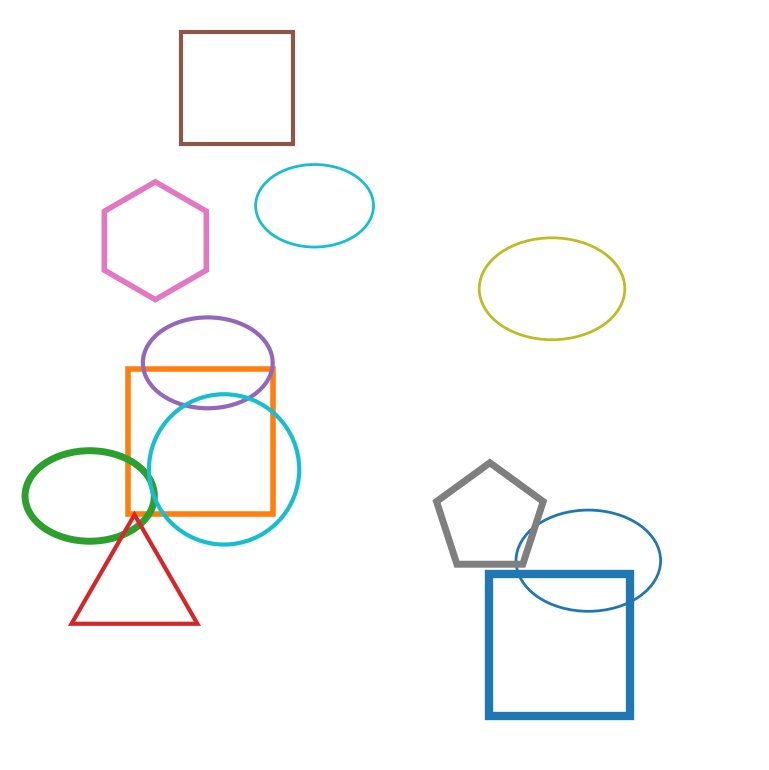[{"shape": "oval", "thickness": 1, "radius": 0.47, "center": [0.764, 0.272]}, {"shape": "square", "thickness": 3, "radius": 0.46, "center": [0.727, 0.162]}, {"shape": "square", "thickness": 2, "radius": 0.47, "center": [0.26, 0.426]}, {"shape": "oval", "thickness": 2.5, "radius": 0.42, "center": [0.116, 0.356]}, {"shape": "triangle", "thickness": 1.5, "radius": 0.47, "center": [0.175, 0.237]}, {"shape": "oval", "thickness": 1.5, "radius": 0.42, "center": [0.27, 0.529]}, {"shape": "square", "thickness": 1.5, "radius": 0.36, "center": [0.308, 0.886]}, {"shape": "hexagon", "thickness": 2, "radius": 0.38, "center": [0.202, 0.687]}, {"shape": "pentagon", "thickness": 2.5, "radius": 0.36, "center": [0.636, 0.326]}, {"shape": "oval", "thickness": 1, "radius": 0.47, "center": [0.717, 0.625]}, {"shape": "circle", "thickness": 1.5, "radius": 0.49, "center": [0.291, 0.39]}, {"shape": "oval", "thickness": 1, "radius": 0.38, "center": [0.409, 0.733]}]